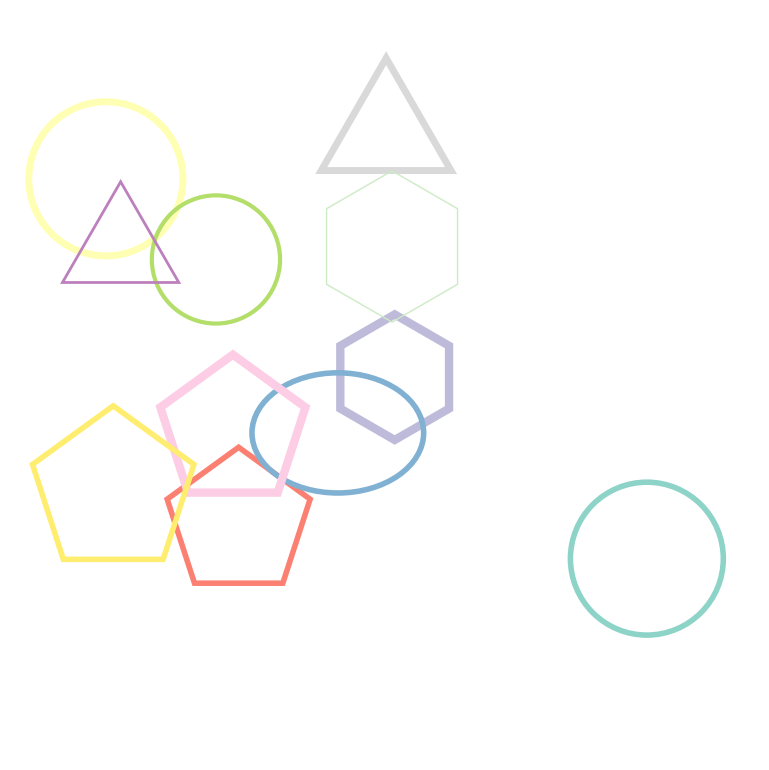[{"shape": "circle", "thickness": 2, "radius": 0.5, "center": [0.84, 0.275]}, {"shape": "circle", "thickness": 2.5, "radius": 0.5, "center": [0.137, 0.768]}, {"shape": "hexagon", "thickness": 3, "radius": 0.41, "center": [0.513, 0.51]}, {"shape": "pentagon", "thickness": 2, "radius": 0.49, "center": [0.31, 0.322]}, {"shape": "oval", "thickness": 2, "radius": 0.56, "center": [0.439, 0.438]}, {"shape": "circle", "thickness": 1.5, "radius": 0.42, "center": [0.28, 0.663]}, {"shape": "pentagon", "thickness": 3, "radius": 0.5, "center": [0.302, 0.44]}, {"shape": "triangle", "thickness": 2.5, "radius": 0.49, "center": [0.501, 0.827]}, {"shape": "triangle", "thickness": 1, "radius": 0.44, "center": [0.157, 0.677]}, {"shape": "hexagon", "thickness": 0.5, "radius": 0.49, "center": [0.509, 0.68]}, {"shape": "pentagon", "thickness": 2, "radius": 0.55, "center": [0.147, 0.363]}]